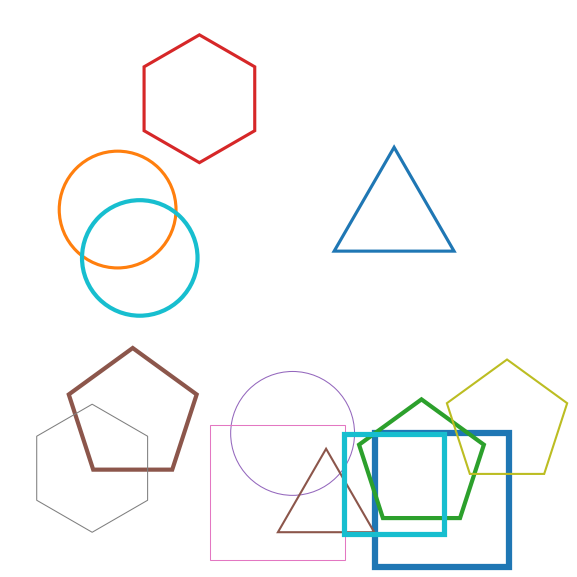[{"shape": "triangle", "thickness": 1.5, "radius": 0.6, "center": [0.682, 0.624]}, {"shape": "square", "thickness": 3, "radius": 0.58, "center": [0.766, 0.133]}, {"shape": "circle", "thickness": 1.5, "radius": 0.51, "center": [0.204, 0.636]}, {"shape": "pentagon", "thickness": 2, "radius": 0.57, "center": [0.73, 0.194]}, {"shape": "hexagon", "thickness": 1.5, "radius": 0.55, "center": [0.345, 0.828]}, {"shape": "circle", "thickness": 0.5, "radius": 0.54, "center": [0.507, 0.249]}, {"shape": "pentagon", "thickness": 2, "radius": 0.58, "center": [0.23, 0.28]}, {"shape": "triangle", "thickness": 1, "radius": 0.48, "center": [0.565, 0.126]}, {"shape": "square", "thickness": 0.5, "radius": 0.58, "center": [0.48, 0.147]}, {"shape": "hexagon", "thickness": 0.5, "radius": 0.55, "center": [0.16, 0.188]}, {"shape": "pentagon", "thickness": 1, "radius": 0.55, "center": [0.878, 0.267]}, {"shape": "circle", "thickness": 2, "radius": 0.5, "center": [0.242, 0.552]}, {"shape": "square", "thickness": 2.5, "radius": 0.43, "center": [0.682, 0.161]}]